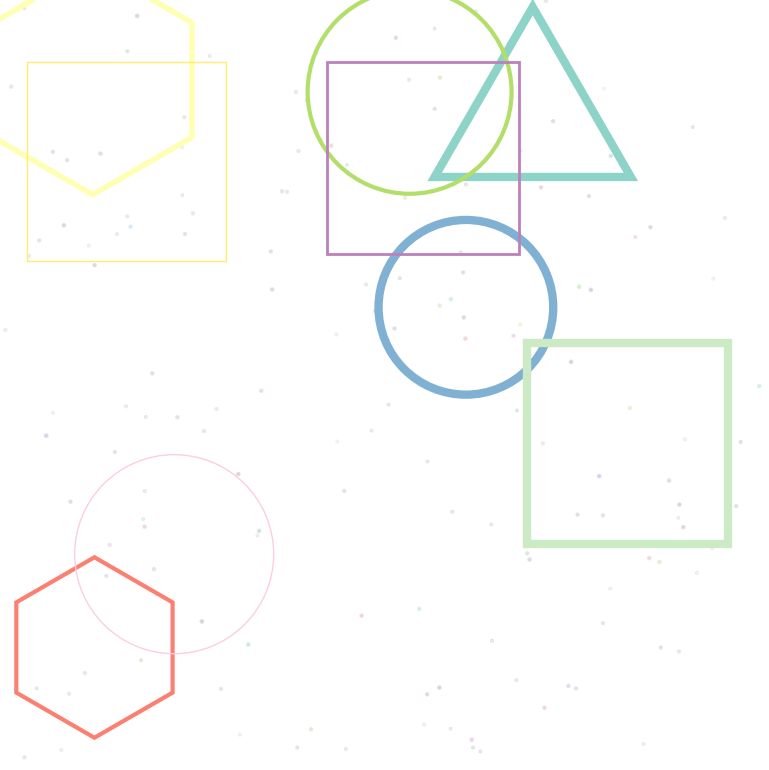[{"shape": "triangle", "thickness": 3, "radius": 0.74, "center": [0.692, 0.844]}, {"shape": "hexagon", "thickness": 2, "radius": 0.74, "center": [0.12, 0.896]}, {"shape": "hexagon", "thickness": 1.5, "radius": 0.59, "center": [0.123, 0.159]}, {"shape": "circle", "thickness": 3, "radius": 0.57, "center": [0.605, 0.601]}, {"shape": "circle", "thickness": 1.5, "radius": 0.66, "center": [0.532, 0.881]}, {"shape": "circle", "thickness": 0.5, "radius": 0.65, "center": [0.226, 0.28]}, {"shape": "square", "thickness": 1, "radius": 0.62, "center": [0.55, 0.794]}, {"shape": "square", "thickness": 3, "radius": 0.65, "center": [0.815, 0.424]}, {"shape": "square", "thickness": 0.5, "radius": 0.65, "center": [0.164, 0.791]}]